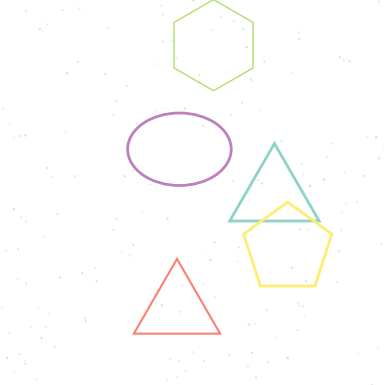[{"shape": "triangle", "thickness": 2, "radius": 0.67, "center": [0.713, 0.493]}, {"shape": "triangle", "thickness": 1.5, "radius": 0.65, "center": [0.46, 0.198]}, {"shape": "hexagon", "thickness": 1, "radius": 0.59, "center": [0.555, 0.883]}, {"shape": "oval", "thickness": 2, "radius": 0.67, "center": [0.466, 0.612]}, {"shape": "pentagon", "thickness": 2, "radius": 0.6, "center": [0.747, 0.355]}]